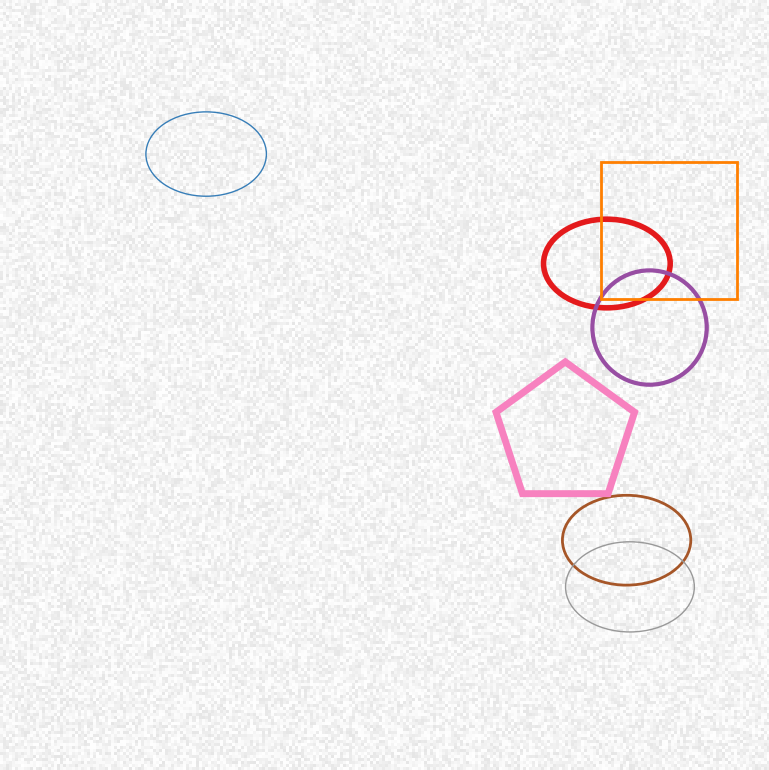[{"shape": "oval", "thickness": 2, "radius": 0.41, "center": [0.788, 0.658]}, {"shape": "oval", "thickness": 0.5, "radius": 0.39, "center": [0.268, 0.8]}, {"shape": "circle", "thickness": 1.5, "radius": 0.37, "center": [0.844, 0.575]}, {"shape": "square", "thickness": 1, "radius": 0.44, "center": [0.869, 0.701]}, {"shape": "oval", "thickness": 1, "radius": 0.42, "center": [0.814, 0.298]}, {"shape": "pentagon", "thickness": 2.5, "radius": 0.47, "center": [0.734, 0.435]}, {"shape": "oval", "thickness": 0.5, "radius": 0.42, "center": [0.818, 0.238]}]